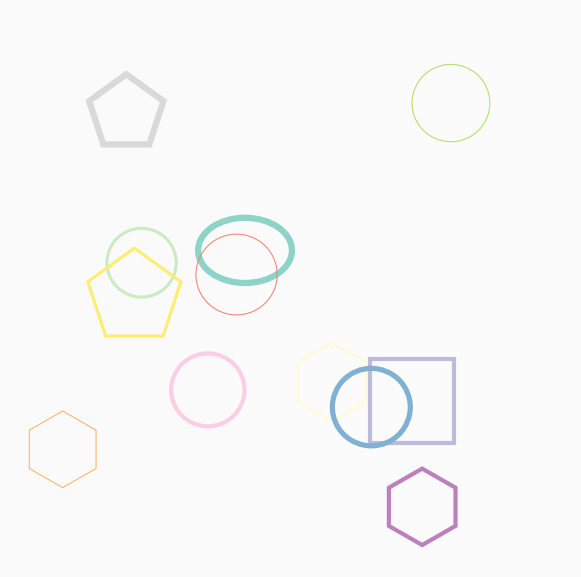[{"shape": "oval", "thickness": 3, "radius": 0.4, "center": [0.422, 0.566]}, {"shape": "hexagon", "thickness": 0.5, "radius": 0.34, "center": [0.571, 0.338]}, {"shape": "square", "thickness": 2, "radius": 0.36, "center": [0.709, 0.305]}, {"shape": "circle", "thickness": 0.5, "radius": 0.35, "center": [0.407, 0.524]}, {"shape": "circle", "thickness": 2.5, "radius": 0.34, "center": [0.639, 0.294]}, {"shape": "hexagon", "thickness": 0.5, "radius": 0.33, "center": [0.108, 0.221]}, {"shape": "circle", "thickness": 0.5, "radius": 0.33, "center": [0.776, 0.821]}, {"shape": "circle", "thickness": 2, "radius": 0.32, "center": [0.358, 0.324]}, {"shape": "pentagon", "thickness": 3, "radius": 0.34, "center": [0.217, 0.803]}, {"shape": "hexagon", "thickness": 2, "radius": 0.33, "center": [0.726, 0.122]}, {"shape": "circle", "thickness": 1.5, "radius": 0.3, "center": [0.244, 0.544]}, {"shape": "pentagon", "thickness": 1.5, "radius": 0.42, "center": [0.231, 0.485]}]